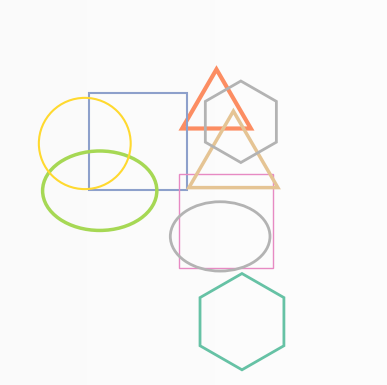[{"shape": "hexagon", "thickness": 2, "radius": 0.63, "center": [0.624, 0.164]}, {"shape": "triangle", "thickness": 3, "radius": 0.51, "center": [0.559, 0.717]}, {"shape": "square", "thickness": 1.5, "radius": 0.63, "center": [0.357, 0.632]}, {"shape": "square", "thickness": 1, "radius": 0.61, "center": [0.584, 0.425]}, {"shape": "oval", "thickness": 2.5, "radius": 0.74, "center": [0.257, 0.505]}, {"shape": "circle", "thickness": 1.5, "radius": 0.59, "center": [0.219, 0.627]}, {"shape": "triangle", "thickness": 2.5, "radius": 0.66, "center": [0.602, 0.579]}, {"shape": "oval", "thickness": 2, "radius": 0.64, "center": [0.568, 0.386]}, {"shape": "hexagon", "thickness": 2, "radius": 0.53, "center": [0.622, 0.684]}]